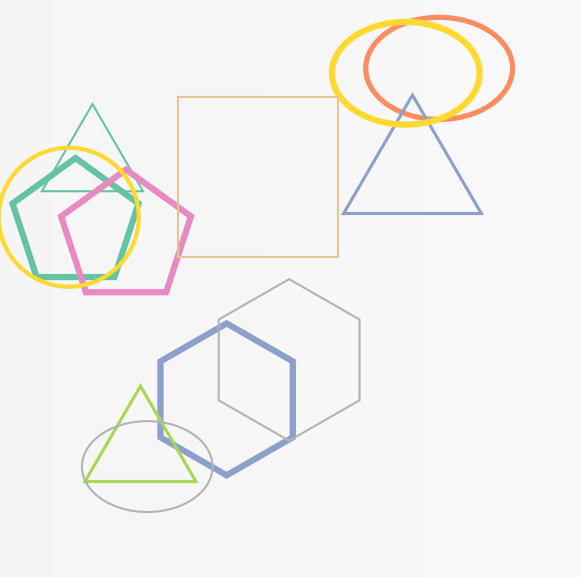[{"shape": "pentagon", "thickness": 3, "radius": 0.57, "center": [0.13, 0.612]}, {"shape": "triangle", "thickness": 1, "radius": 0.5, "center": [0.159, 0.718]}, {"shape": "oval", "thickness": 2.5, "radius": 0.63, "center": [0.756, 0.881]}, {"shape": "triangle", "thickness": 1.5, "radius": 0.68, "center": [0.71, 0.698]}, {"shape": "hexagon", "thickness": 3, "radius": 0.66, "center": [0.39, 0.308]}, {"shape": "pentagon", "thickness": 3, "radius": 0.59, "center": [0.217, 0.588]}, {"shape": "triangle", "thickness": 1.5, "radius": 0.55, "center": [0.242, 0.22]}, {"shape": "oval", "thickness": 3, "radius": 0.64, "center": [0.698, 0.872]}, {"shape": "circle", "thickness": 2, "radius": 0.6, "center": [0.118, 0.623]}, {"shape": "square", "thickness": 1, "radius": 0.69, "center": [0.443, 0.693]}, {"shape": "oval", "thickness": 1, "radius": 0.56, "center": [0.253, 0.191]}, {"shape": "hexagon", "thickness": 1, "radius": 0.7, "center": [0.497, 0.376]}]